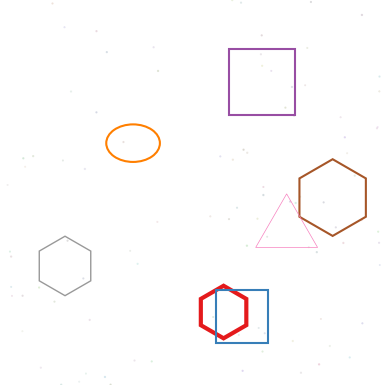[{"shape": "hexagon", "thickness": 3, "radius": 0.34, "center": [0.581, 0.19]}, {"shape": "square", "thickness": 1.5, "radius": 0.34, "center": [0.628, 0.178]}, {"shape": "square", "thickness": 1.5, "radius": 0.43, "center": [0.681, 0.788]}, {"shape": "oval", "thickness": 1.5, "radius": 0.35, "center": [0.346, 0.628]}, {"shape": "hexagon", "thickness": 1.5, "radius": 0.5, "center": [0.864, 0.487]}, {"shape": "triangle", "thickness": 0.5, "radius": 0.46, "center": [0.745, 0.404]}, {"shape": "hexagon", "thickness": 1, "radius": 0.39, "center": [0.169, 0.309]}]